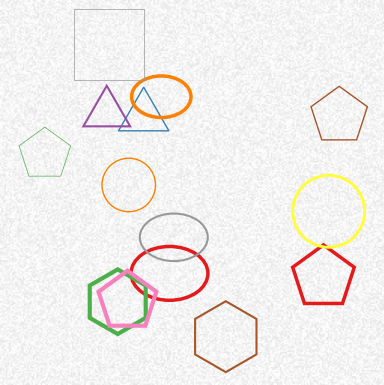[{"shape": "pentagon", "thickness": 2.5, "radius": 0.42, "center": [0.84, 0.28]}, {"shape": "oval", "thickness": 2.5, "radius": 0.5, "center": [0.44, 0.29]}, {"shape": "triangle", "thickness": 1, "radius": 0.38, "center": [0.373, 0.698]}, {"shape": "hexagon", "thickness": 3, "radius": 0.42, "center": [0.306, 0.216]}, {"shape": "pentagon", "thickness": 0.5, "radius": 0.35, "center": [0.116, 0.599]}, {"shape": "triangle", "thickness": 1.5, "radius": 0.35, "center": [0.277, 0.707]}, {"shape": "oval", "thickness": 2.5, "radius": 0.39, "center": [0.419, 0.749]}, {"shape": "circle", "thickness": 1, "radius": 0.35, "center": [0.334, 0.52]}, {"shape": "circle", "thickness": 2, "radius": 0.47, "center": [0.854, 0.451]}, {"shape": "hexagon", "thickness": 1.5, "radius": 0.46, "center": [0.586, 0.126]}, {"shape": "pentagon", "thickness": 1, "radius": 0.38, "center": [0.881, 0.699]}, {"shape": "pentagon", "thickness": 3, "radius": 0.39, "center": [0.331, 0.218]}, {"shape": "square", "thickness": 0.5, "radius": 0.46, "center": [0.283, 0.885]}, {"shape": "oval", "thickness": 1.5, "radius": 0.44, "center": [0.451, 0.384]}]